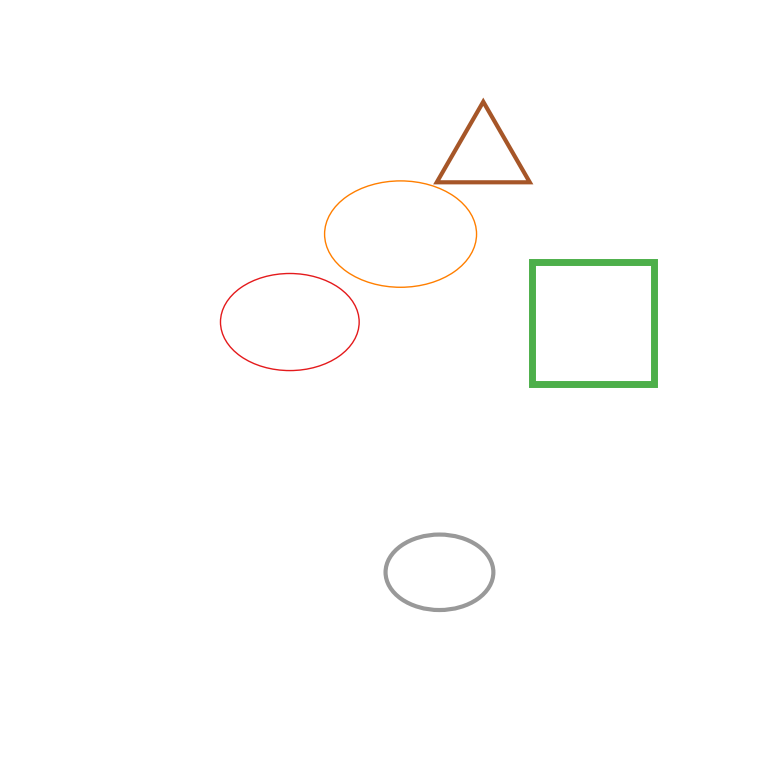[{"shape": "oval", "thickness": 0.5, "radius": 0.45, "center": [0.376, 0.582]}, {"shape": "square", "thickness": 2.5, "radius": 0.4, "center": [0.771, 0.58]}, {"shape": "oval", "thickness": 0.5, "radius": 0.49, "center": [0.52, 0.696]}, {"shape": "triangle", "thickness": 1.5, "radius": 0.35, "center": [0.628, 0.798]}, {"shape": "oval", "thickness": 1.5, "radius": 0.35, "center": [0.571, 0.257]}]